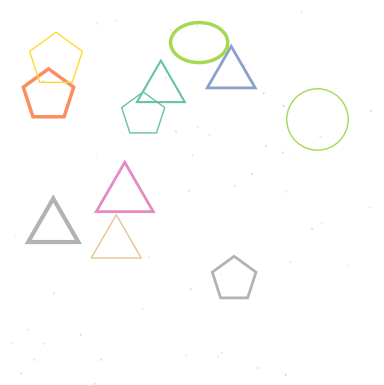[{"shape": "pentagon", "thickness": 1, "radius": 0.29, "center": [0.372, 0.702]}, {"shape": "triangle", "thickness": 1.5, "radius": 0.36, "center": [0.418, 0.771]}, {"shape": "pentagon", "thickness": 2.5, "radius": 0.34, "center": [0.126, 0.752]}, {"shape": "triangle", "thickness": 2, "radius": 0.36, "center": [0.601, 0.808]}, {"shape": "triangle", "thickness": 2, "radius": 0.43, "center": [0.324, 0.493]}, {"shape": "oval", "thickness": 2.5, "radius": 0.37, "center": [0.517, 0.889]}, {"shape": "circle", "thickness": 1, "radius": 0.4, "center": [0.825, 0.69]}, {"shape": "pentagon", "thickness": 1, "radius": 0.36, "center": [0.145, 0.844]}, {"shape": "triangle", "thickness": 1, "radius": 0.37, "center": [0.302, 0.367]}, {"shape": "pentagon", "thickness": 2, "radius": 0.3, "center": [0.608, 0.275]}, {"shape": "triangle", "thickness": 3, "radius": 0.38, "center": [0.138, 0.409]}]